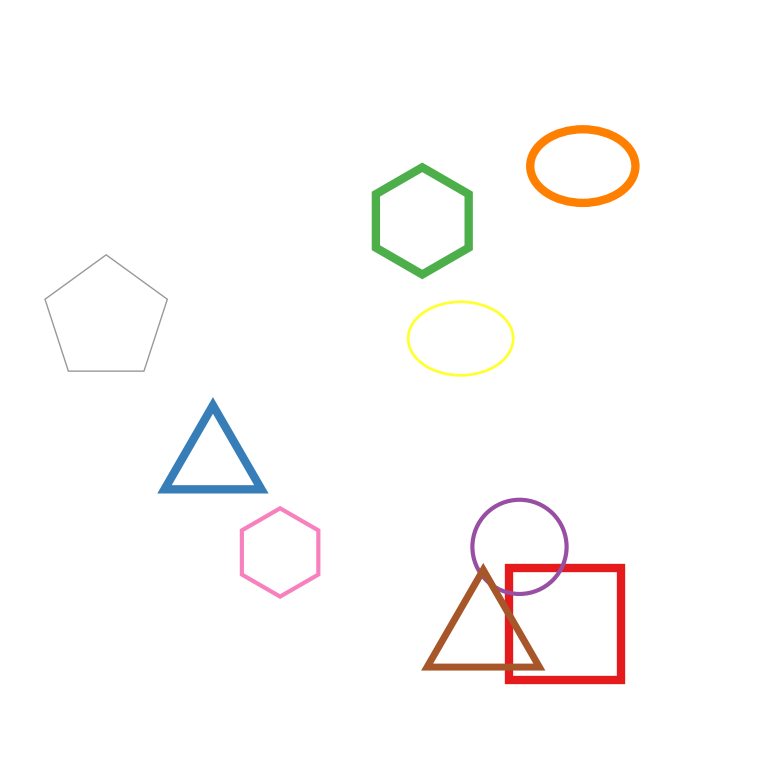[{"shape": "square", "thickness": 3, "radius": 0.36, "center": [0.734, 0.189]}, {"shape": "triangle", "thickness": 3, "radius": 0.36, "center": [0.277, 0.401]}, {"shape": "hexagon", "thickness": 3, "radius": 0.35, "center": [0.548, 0.713]}, {"shape": "circle", "thickness": 1.5, "radius": 0.31, "center": [0.675, 0.29]}, {"shape": "oval", "thickness": 3, "radius": 0.34, "center": [0.757, 0.784]}, {"shape": "oval", "thickness": 1, "radius": 0.34, "center": [0.598, 0.56]}, {"shape": "triangle", "thickness": 2.5, "radius": 0.42, "center": [0.628, 0.176]}, {"shape": "hexagon", "thickness": 1.5, "radius": 0.29, "center": [0.364, 0.283]}, {"shape": "pentagon", "thickness": 0.5, "radius": 0.42, "center": [0.138, 0.586]}]